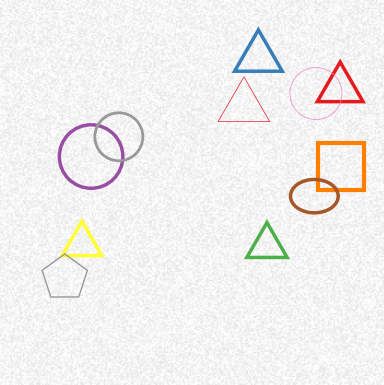[{"shape": "triangle", "thickness": 2.5, "radius": 0.34, "center": [0.884, 0.77]}, {"shape": "triangle", "thickness": 0.5, "radius": 0.39, "center": [0.634, 0.723]}, {"shape": "triangle", "thickness": 2.5, "radius": 0.36, "center": [0.671, 0.851]}, {"shape": "triangle", "thickness": 2.5, "radius": 0.3, "center": [0.693, 0.361]}, {"shape": "circle", "thickness": 2.5, "radius": 0.41, "center": [0.237, 0.593]}, {"shape": "square", "thickness": 3, "radius": 0.3, "center": [0.886, 0.568]}, {"shape": "triangle", "thickness": 2.5, "radius": 0.3, "center": [0.213, 0.366]}, {"shape": "oval", "thickness": 2.5, "radius": 0.31, "center": [0.816, 0.491]}, {"shape": "circle", "thickness": 0.5, "radius": 0.34, "center": [0.821, 0.757]}, {"shape": "pentagon", "thickness": 1, "radius": 0.31, "center": [0.168, 0.279]}, {"shape": "circle", "thickness": 2, "radius": 0.31, "center": [0.309, 0.645]}]